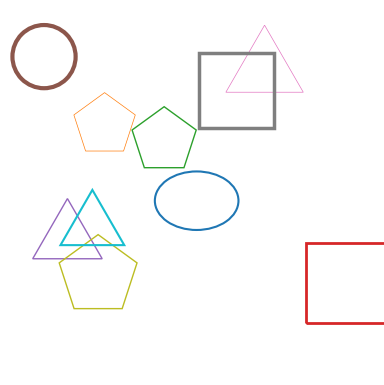[{"shape": "oval", "thickness": 1.5, "radius": 0.54, "center": [0.511, 0.479]}, {"shape": "pentagon", "thickness": 0.5, "radius": 0.42, "center": [0.272, 0.676]}, {"shape": "pentagon", "thickness": 1, "radius": 0.44, "center": [0.426, 0.635]}, {"shape": "square", "thickness": 2, "radius": 0.52, "center": [0.899, 0.265]}, {"shape": "triangle", "thickness": 1, "radius": 0.52, "center": [0.175, 0.38]}, {"shape": "circle", "thickness": 3, "radius": 0.41, "center": [0.114, 0.853]}, {"shape": "triangle", "thickness": 0.5, "radius": 0.58, "center": [0.687, 0.819]}, {"shape": "square", "thickness": 2.5, "radius": 0.49, "center": [0.615, 0.766]}, {"shape": "pentagon", "thickness": 1, "radius": 0.53, "center": [0.255, 0.284]}, {"shape": "triangle", "thickness": 1.5, "radius": 0.48, "center": [0.24, 0.411]}]